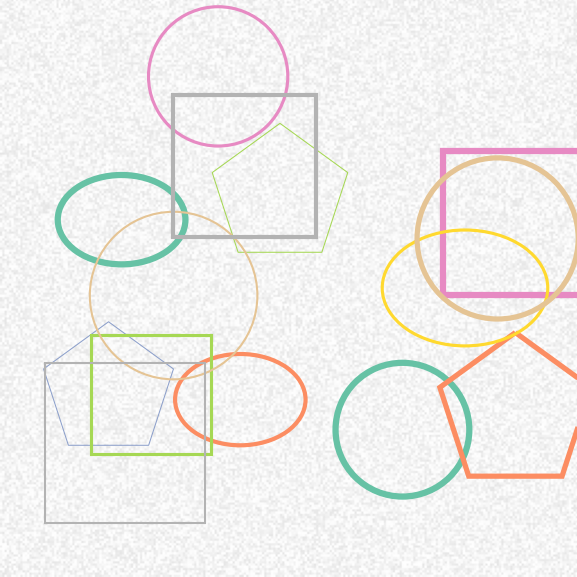[{"shape": "circle", "thickness": 3, "radius": 0.58, "center": [0.697, 0.255]}, {"shape": "oval", "thickness": 3, "radius": 0.55, "center": [0.211, 0.619]}, {"shape": "pentagon", "thickness": 2.5, "radius": 0.69, "center": [0.892, 0.286]}, {"shape": "oval", "thickness": 2, "radius": 0.56, "center": [0.416, 0.307]}, {"shape": "pentagon", "thickness": 0.5, "radius": 0.59, "center": [0.188, 0.324]}, {"shape": "square", "thickness": 3, "radius": 0.63, "center": [0.892, 0.613]}, {"shape": "circle", "thickness": 1.5, "radius": 0.6, "center": [0.378, 0.867]}, {"shape": "square", "thickness": 1.5, "radius": 0.52, "center": [0.261, 0.316]}, {"shape": "pentagon", "thickness": 0.5, "radius": 0.62, "center": [0.485, 0.662]}, {"shape": "oval", "thickness": 1.5, "radius": 0.72, "center": [0.805, 0.501]}, {"shape": "circle", "thickness": 1, "radius": 0.73, "center": [0.301, 0.487]}, {"shape": "circle", "thickness": 2.5, "radius": 0.7, "center": [0.862, 0.586]}, {"shape": "square", "thickness": 2, "radius": 0.62, "center": [0.423, 0.712]}, {"shape": "square", "thickness": 1, "radius": 0.69, "center": [0.216, 0.232]}]